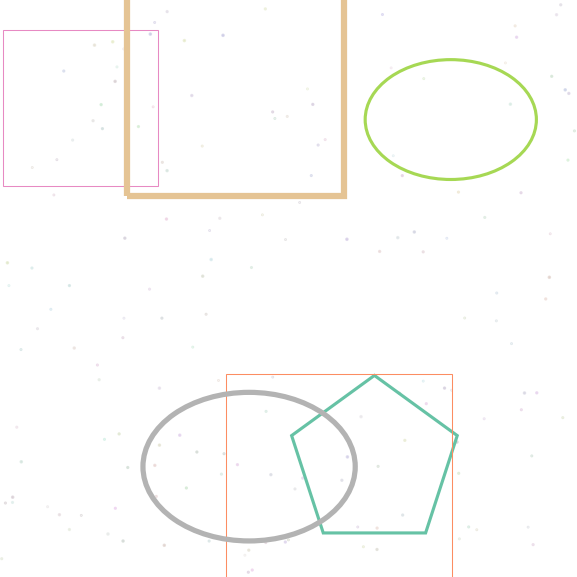[{"shape": "pentagon", "thickness": 1.5, "radius": 0.75, "center": [0.648, 0.198]}, {"shape": "square", "thickness": 0.5, "radius": 0.98, "center": [0.588, 0.156]}, {"shape": "square", "thickness": 0.5, "radius": 0.67, "center": [0.14, 0.812]}, {"shape": "oval", "thickness": 1.5, "radius": 0.74, "center": [0.781, 0.792]}, {"shape": "square", "thickness": 3, "radius": 0.94, "center": [0.408, 0.847]}, {"shape": "oval", "thickness": 2.5, "radius": 0.92, "center": [0.431, 0.191]}]